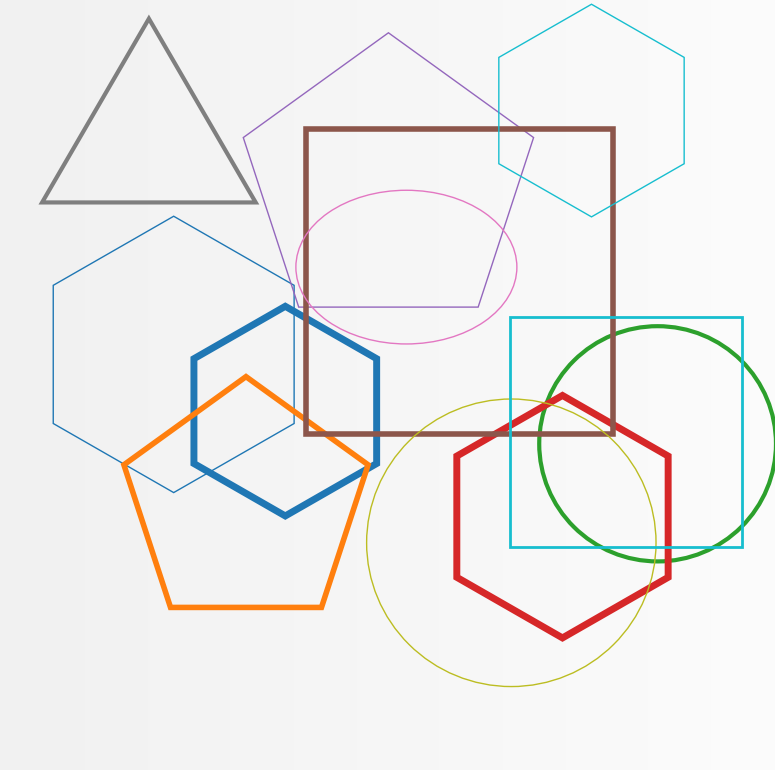[{"shape": "hexagon", "thickness": 2.5, "radius": 0.68, "center": [0.368, 0.466]}, {"shape": "hexagon", "thickness": 0.5, "radius": 0.9, "center": [0.224, 0.54]}, {"shape": "pentagon", "thickness": 2, "radius": 0.83, "center": [0.317, 0.345]}, {"shape": "circle", "thickness": 1.5, "radius": 0.76, "center": [0.849, 0.424]}, {"shape": "hexagon", "thickness": 2.5, "radius": 0.79, "center": [0.726, 0.329]}, {"shape": "pentagon", "thickness": 0.5, "radius": 0.98, "center": [0.501, 0.76]}, {"shape": "square", "thickness": 2, "radius": 0.99, "center": [0.593, 0.634]}, {"shape": "oval", "thickness": 0.5, "radius": 0.71, "center": [0.524, 0.653]}, {"shape": "triangle", "thickness": 1.5, "radius": 0.8, "center": [0.192, 0.817]}, {"shape": "circle", "thickness": 0.5, "radius": 0.93, "center": [0.66, 0.295]}, {"shape": "hexagon", "thickness": 0.5, "radius": 0.69, "center": [0.763, 0.856]}, {"shape": "square", "thickness": 1, "radius": 0.75, "center": [0.808, 0.438]}]